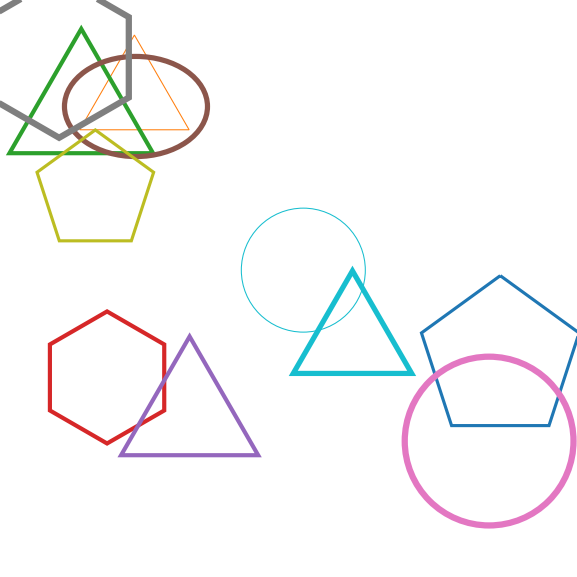[{"shape": "pentagon", "thickness": 1.5, "radius": 0.72, "center": [0.866, 0.378]}, {"shape": "triangle", "thickness": 0.5, "radius": 0.55, "center": [0.233, 0.829]}, {"shape": "triangle", "thickness": 2, "radius": 0.72, "center": [0.141, 0.806]}, {"shape": "hexagon", "thickness": 2, "radius": 0.57, "center": [0.185, 0.346]}, {"shape": "triangle", "thickness": 2, "radius": 0.69, "center": [0.328, 0.279]}, {"shape": "oval", "thickness": 2.5, "radius": 0.62, "center": [0.235, 0.815]}, {"shape": "circle", "thickness": 3, "radius": 0.73, "center": [0.847, 0.235]}, {"shape": "hexagon", "thickness": 3, "radius": 0.7, "center": [0.102, 0.9]}, {"shape": "pentagon", "thickness": 1.5, "radius": 0.53, "center": [0.165, 0.668]}, {"shape": "circle", "thickness": 0.5, "radius": 0.54, "center": [0.525, 0.531]}, {"shape": "triangle", "thickness": 2.5, "radius": 0.59, "center": [0.61, 0.412]}]